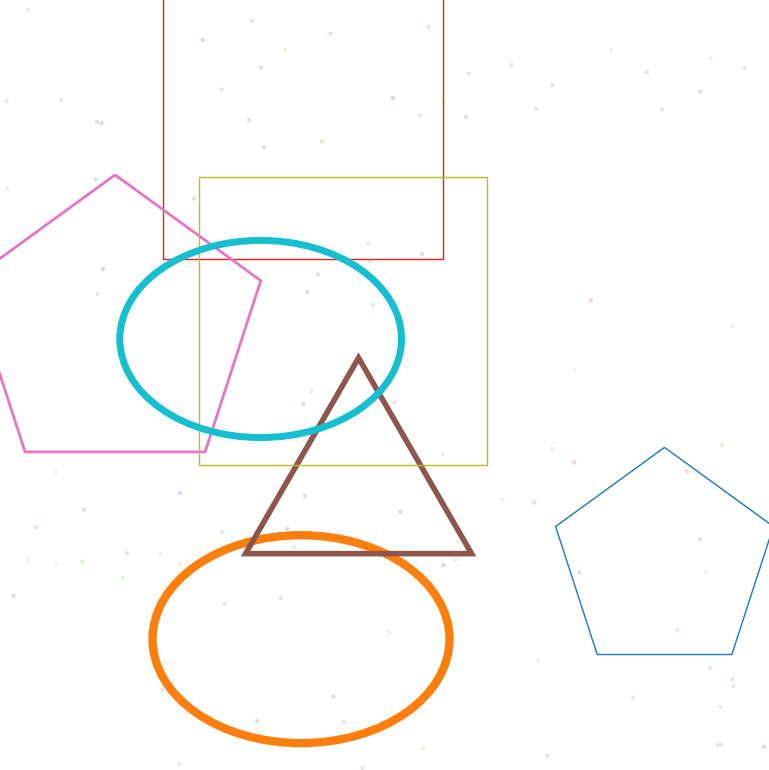[{"shape": "pentagon", "thickness": 0.5, "radius": 0.74, "center": [0.863, 0.27]}, {"shape": "oval", "thickness": 3, "radius": 0.96, "center": [0.391, 0.17]}, {"shape": "square", "thickness": 0.5, "radius": 0.91, "center": [0.394, 0.845]}, {"shape": "triangle", "thickness": 2, "radius": 0.85, "center": [0.466, 0.366]}, {"shape": "pentagon", "thickness": 1, "radius": 0.99, "center": [0.149, 0.574]}, {"shape": "square", "thickness": 0.5, "radius": 0.93, "center": [0.445, 0.583]}, {"shape": "oval", "thickness": 2.5, "radius": 0.91, "center": [0.338, 0.56]}]